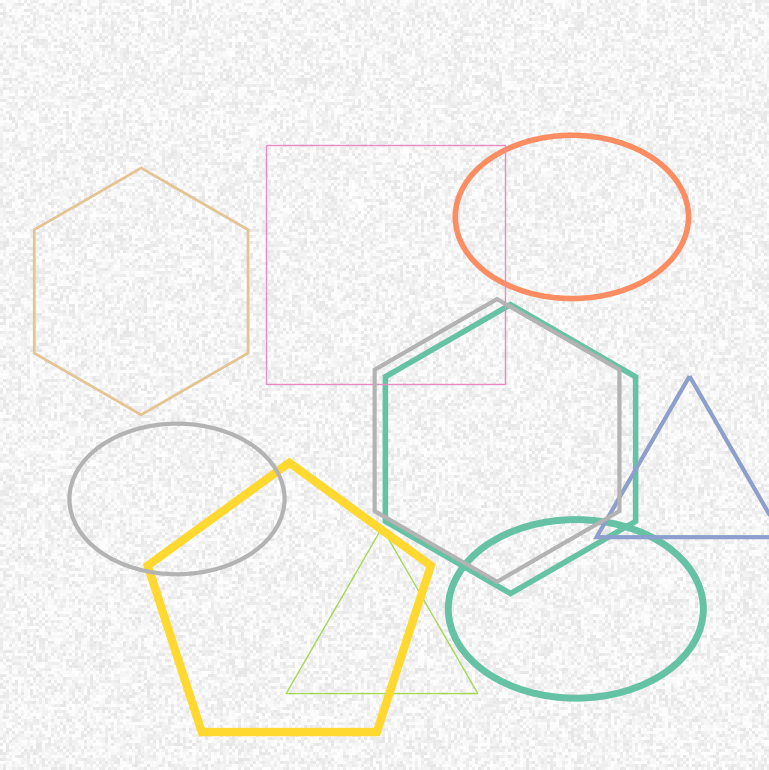[{"shape": "hexagon", "thickness": 2, "radius": 0.94, "center": [0.663, 0.417]}, {"shape": "oval", "thickness": 2.5, "radius": 0.83, "center": [0.748, 0.209]}, {"shape": "oval", "thickness": 2, "radius": 0.76, "center": [0.743, 0.718]}, {"shape": "triangle", "thickness": 1.5, "radius": 0.7, "center": [0.895, 0.372]}, {"shape": "square", "thickness": 0.5, "radius": 0.77, "center": [0.5, 0.657]}, {"shape": "triangle", "thickness": 0.5, "radius": 0.72, "center": [0.496, 0.171]}, {"shape": "pentagon", "thickness": 3, "radius": 0.97, "center": [0.376, 0.206]}, {"shape": "hexagon", "thickness": 1, "radius": 0.8, "center": [0.183, 0.622]}, {"shape": "oval", "thickness": 1.5, "radius": 0.7, "center": [0.23, 0.352]}, {"shape": "hexagon", "thickness": 1.5, "radius": 0.92, "center": [0.645, 0.428]}]